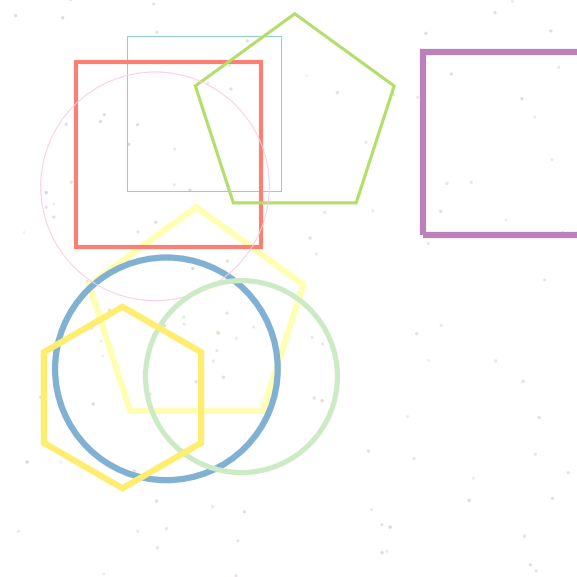[{"shape": "square", "thickness": 0.5, "radius": 0.67, "center": [0.353, 0.803]}, {"shape": "pentagon", "thickness": 3, "radius": 0.98, "center": [0.34, 0.446]}, {"shape": "square", "thickness": 2, "radius": 0.8, "center": [0.292, 0.732]}, {"shape": "circle", "thickness": 3, "radius": 0.96, "center": [0.288, 0.36]}, {"shape": "pentagon", "thickness": 1.5, "radius": 0.91, "center": [0.51, 0.794]}, {"shape": "circle", "thickness": 0.5, "radius": 0.99, "center": [0.268, 0.677]}, {"shape": "square", "thickness": 3, "radius": 0.79, "center": [0.891, 0.751]}, {"shape": "circle", "thickness": 2.5, "radius": 0.83, "center": [0.418, 0.347]}, {"shape": "hexagon", "thickness": 3, "radius": 0.79, "center": [0.212, 0.311]}]